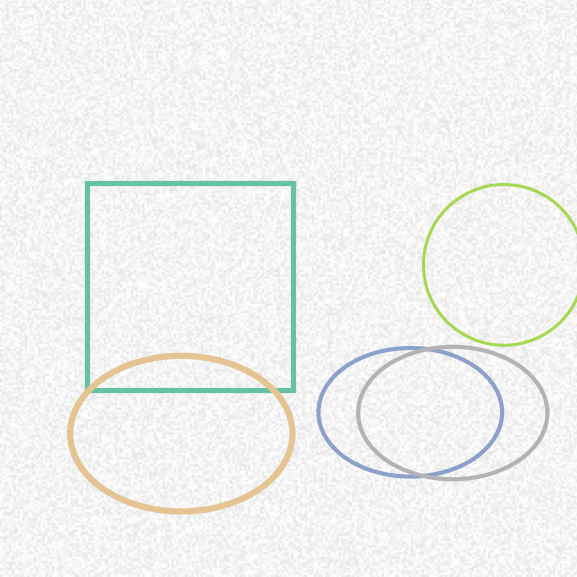[{"shape": "square", "thickness": 2.5, "radius": 0.89, "center": [0.329, 0.503]}, {"shape": "oval", "thickness": 2, "radius": 0.8, "center": [0.71, 0.285]}, {"shape": "circle", "thickness": 1.5, "radius": 0.7, "center": [0.873, 0.54]}, {"shape": "oval", "thickness": 3, "radius": 0.96, "center": [0.314, 0.248]}, {"shape": "oval", "thickness": 2, "radius": 0.82, "center": [0.784, 0.284]}]